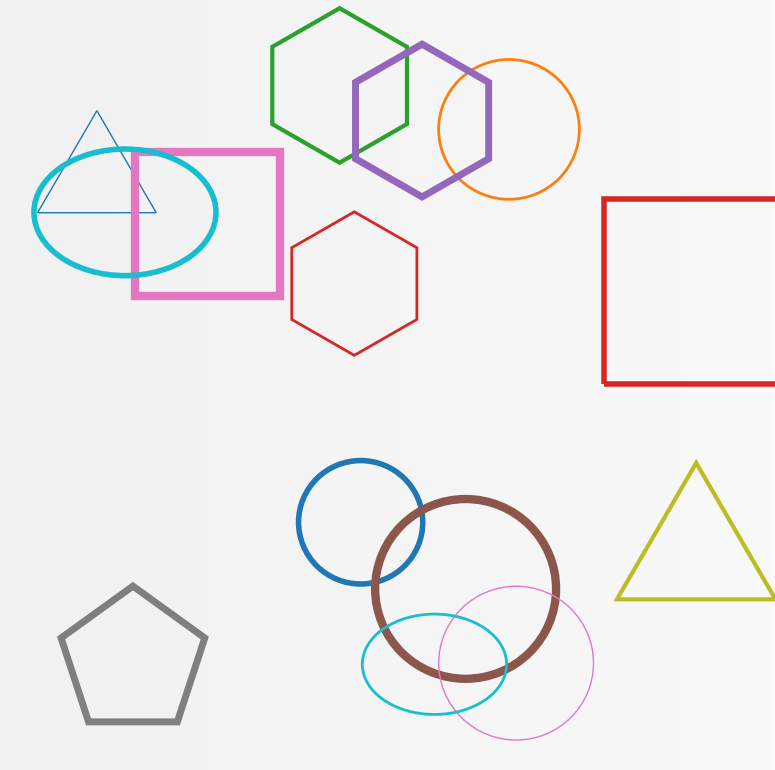[{"shape": "triangle", "thickness": 0.5, "radius": 0.44, "center": [0.125, 0.768]}, {"shape": "circle", "thickness": 2, "radius": 0.4, "center": [0.465, 0.322]}, {"shape": "circle", "thickness": 1, "radius": 0.45, "center": [0.657, 0.832]}, {"shape": "hexagon", "thickness": 1.5, "radius": 0.5, "center": [0.438, 0.889]}, {"shape": "hexagon", "thickness": 1, "radius": 0.47, "center": [0.457, 0.632]}, {"shape": "square", "thickness": 2, "radius": 0.6, "center": [0.899, 0.621]}, {"shape": "hexagon", "thickness": 2.5, "radius": 0.5, "center": [0.545, 0.843]}, {"shape": "circle", "thickness": 3, "radius": 0.58, "center": [0.601, 0.235]}, {"shape": "circle", "thickness": 0.5, "radius": 0.5, "center": [0.666, 0.139]}, {"shape": "square", "thickness": 3, "radius": 0.47, "center": [0.268, 0.709]}, {"shape": "pentagon", "thickness": 2.5, "radius": 0.49, "center": [0.172, 0.141]}, {"shape": "triangle", "thickness": 1.5, "radius": 0.59, "center": [0.898, 0.281]}, {"shape": "oval", "thickness": 1, "radius": 0.47, "center": [0.561, 0.137]}, {"shape": "oval", "thickness": 2, "radius": 0.59, "center": [0.161, 0.724]}]